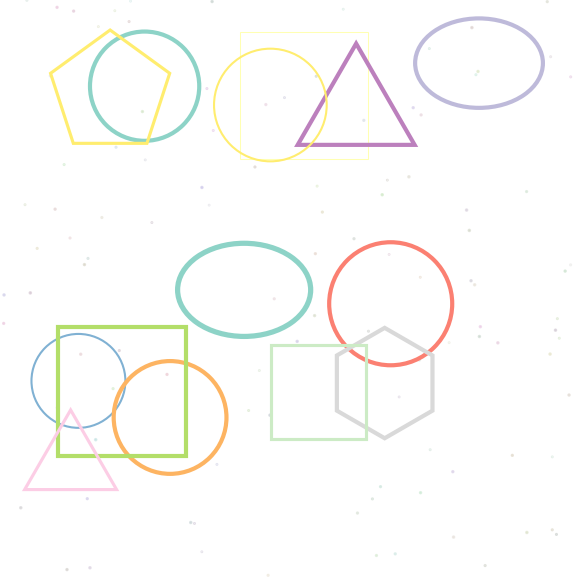[{"shape": "oval", "thickness": 2.5, "radius": 0.58, "center": [0.423, 0.497]}, {"shape": "circle", "thickness": 2, "radius": 0.47, "center": [0.25, 0.85]}, {"shape": "square", "thickness": 0.5, "radius": 0.55, "center": [0.527, 0.834]}, {"shape": "oval", "thickness": 2, "radius": 0.55, "center": [0.829, 0.89]}, {"shape": "circle", "thickness": 2, "radius": 0.53, "center": [0.677, 0.473]}, {"shape": "circle", "thickness": 1, "radius": 0.41, "center": [0.136, 0.34]}, {"shape": "circle", "thickness": 2, "radius": 0.49, "center": [0.295, 0.276]}, {"shape": "square", "thickness": 2, "radius": 0.56, "center": [0.212, 0.321]}, {"shape": "triangle", "thickness": 1.5, "radius": 0.46, "center": [0.122, 0.197]}, {"shape": "hexagon", "thickness": 2, "radius": 0.48, "center": [0.666, 0.336]}, {"shape": "triangle", "thickness": 2, "radius": 0.58, "center": [0.617, 0.807]}, {"shape": "square", "thickness": 1.5, "radius": 0.41, "center": [0.551, 0.32]}, {"shape": "pentagon", "thickness": 1.5, "radius": 0.54, "center": [0.191, 0.839]}, {"shape": "circle", "thickness": 1, "radius": 0.49, "center": [0.468, 0.817]}]